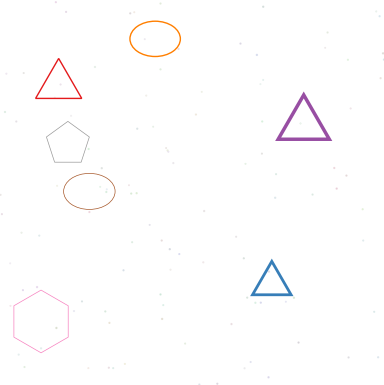[{"shape": "triangle", "thickness": 1, "radius": 0.35, "center": [0.152, 0.779]}, {"shape": "triangle", "thickness": 2, "radius": 0.29, "center": [0.706, 0.263]}, {"shape": "triangle", "thickness": 2.5, "radius": 0.38, "center": [0.789, 0.677]}, {"shape": "oval", "thickness": 1, "radius": 0.33, "center": [0.403, 0.899]}, {"shape": "oval", "thickness": 0.5, "radius": 0.33, "center": [0.232, 0.503]}, {"shape": "hexagon", "thickness": 0.5, "radius": 0.41, "center": [0.107, 0.165]}, {"shape": "pentagon", "thickness": 0.5, "radius": 0.29, "center": [0.176, 0.626]}]